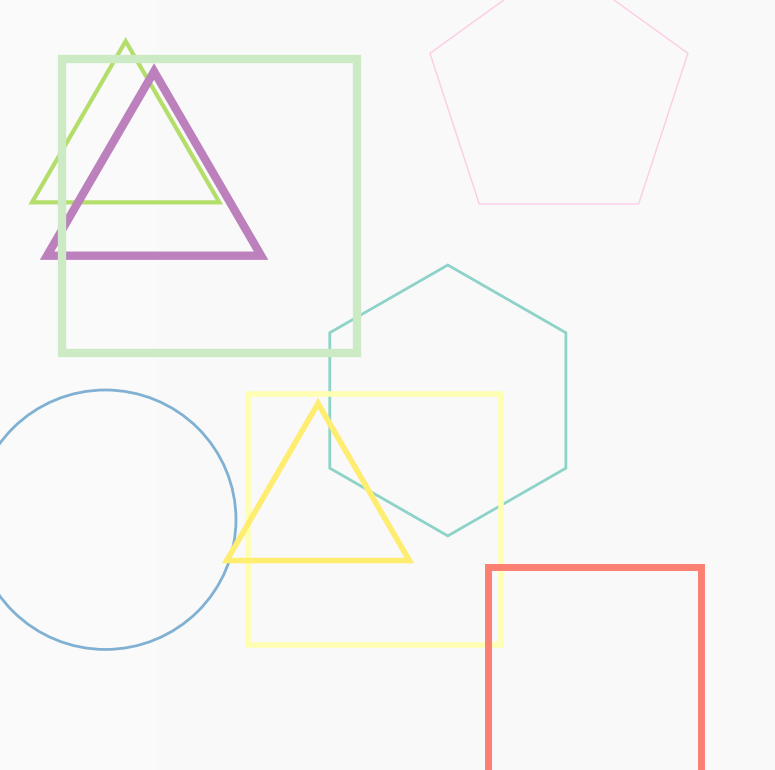[{"shape": "hexagon", "thickness": 1, "radius": 0.88, "center": [0.578, 0.48]}, {"shape": "square", "thickness": 2, "radius": 0.82, "center": [0.484, 0.325]}, {"shape": "square", "thickness": 2.5, "radius": 0.69, "center": [0.767, 0.127]}, {"shape": "circle", "thickness": 1, "radius": 0.84, "center": [0.136, 0.325]}, {"shape": "triangle", "thickness": 1.5, "radius": 0.7, "center": [0.162, 0.807]}, {"shape": "pentagon", "thickness": 0.5, "radius": 0.87, "center": [0.721, 0.877]}, {"shape": "triangle", "thickness": 3, "radius": 0.8, "center": [0.199, 0.748]}, {"shape": "square", "thickness": 3, "radius": 0.95, "center": [0.271, 0.732]}, {"shape": "triangle", "thickness": 2, "radius": 0.68, "center": [0.41, 0.34]}]